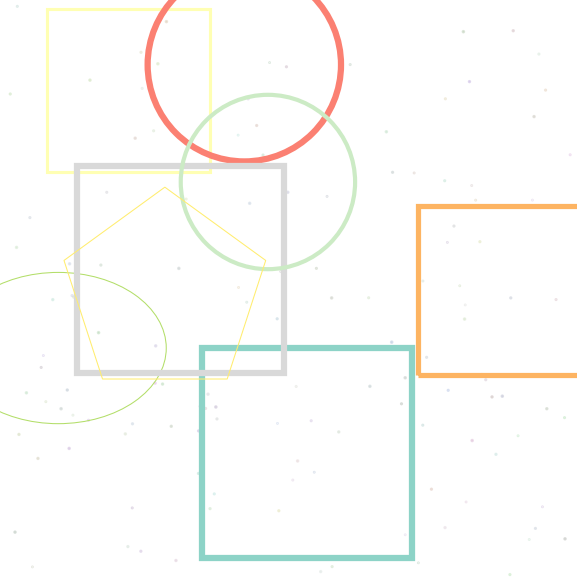[{"shape": "square", "thickness": 3, "radius": 0.91, "center": [0.532, 0.214]}, {"shape": "square", "thickness": 1.5, "radius": 0.71, "center": [0.222, 0.843]}, {"shape": "circle", "thickness": 3, "radius": 0.84, "center": [0.423, 0.887]}, {"shape": "square", "thickness": 2.5, "radius": 0.73, "center": [0.869, 0.496]}, {"shape": "oval", "thickness": 0.5, "radius": 0.94, "center": [0.101, 0.396]}, {"shape": "square", "thickness": 3, "radius": 0.9, "center": [0.312, 0.532]}, {"shape": "circle", "thickness": 2, "radius": 0.75, "center": [0.464, 0.684]}, {"shape": "pentagon", "thickness": 0.5, "radius": 0.92, "center": [0.285, 0.491]}]